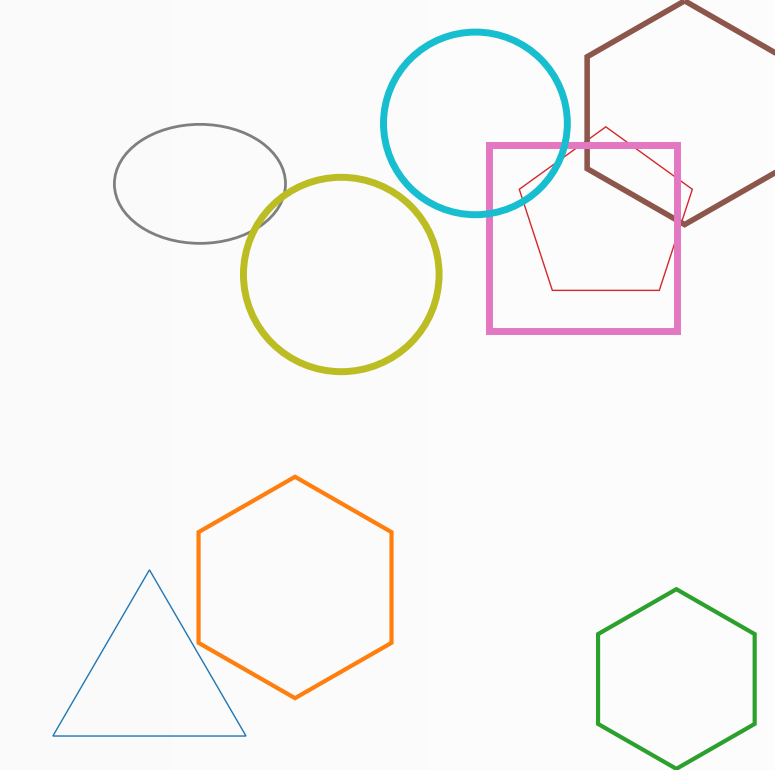[{"shape": "triangle", "thickness": 0.5, "radius": 0.72, "center": [0.193, 0.116]}, {"shape": "hexagon", "thickness": 1.5, "radius": 0.72, "center": [0.381, 0.237]}, {"shape": "hexagon", "thickness": 1.5, "radius": 0.58, "center": [0.873, 0.118]}, {"shape": "pentagon", "thickness": 0.5, "radius": 0.59, "center": [0.782, 0.718]}, {"shape": "hexagon", "thickness": 2, "radius": 0.73, "center": [0.883, 0.854]}, {"shape": "square", "thickness": 2.5, "radius": 0.6, "center": [0.752, 0.691]}, {"shape": "oval", "thickness": 1, "radius": 0.55, "center": [0.258, 0.761]}, {"shape": "circle", "thickness": 2.5, "radius": 0.63, "center": [0.44, 0.644]}, {"shape": "circle", "thickness": 2.5, "radius": 0.59, "center": [0.613, 0.84]}]